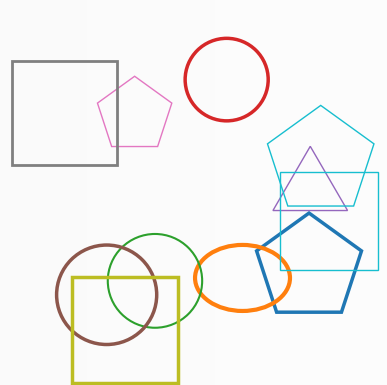[{"shape": "pentagon", "thickness": 2.5, "radius": 0.71, "center": [0.798, 0.304]}, {"shape": "oval", "thickness": 3, "radius": 0.61, "center": [0.626, 0.278]}, {"shape": "circle", "thickness": 1.5, "radius": 0.61, "center": [0.4, 0.27]}, {"shape": "circle", "thickness": 2.5, "radius": 0.54, "center": [0.585, 0.793]}, {"shape": "triangle", "thickness": 1, "radius": 0.56, "center": [0.801, 0.509]}, {"shape": "circle", "thickness": 2.5, "radius": 0.65, "center": [0.275, 0.234]}, {"shape": "pentagon", "thickness": 1, "radius": 0.5, "center": [0.347, 0.701]}, {"shape": "square", "thickness": 2, "radius": 0.68, "center": [0.166, 0.707]}, {"shape": "square", "thickness": 2.5, "radius": 0.68, "center": [0.322, 0.143]}, {"shape": "square", "thickness": 1, "radius": 0.63, "center": [0.848, 0.426]}, {"shape": "pentagon", "thickness": 1, "radius": 0.72, "center": [0.828, 0.582]}]